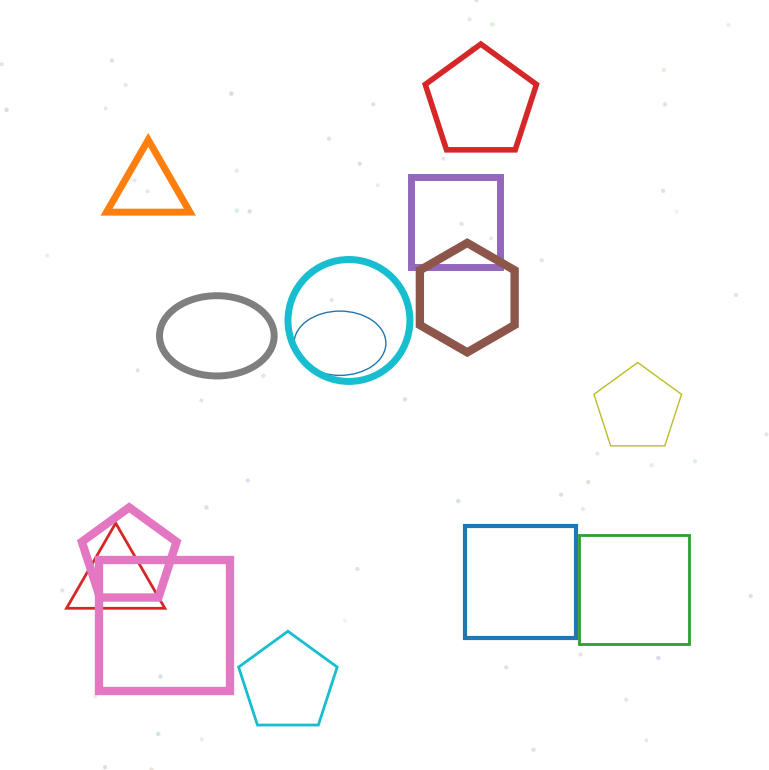[{"shape": "oval", "thickness": 0.5, "radius": 0.3, "center": [0.442, 0.554]}, {"shape": "square", "thickness": 1.5, "radius": 0.36, "center": [0.676, 0.244]}, {"shape": "triangle", "thickness": 2.5, "radius": 0.31, "center": [0.193, 0.756]}, {"shape": "square", "thickness": 1, "radius": 0.35, "center": [0.823, 0.234]}, {"shape": "triangle", "thickness": 1, "radius": 0.37, "center": [0.15, 0.247]}, {"shape": "pentagon", "thickness": 2, "radius": 0.38, "center": [0.624, 0.867]}, {"shape": "square", "thickness": 2.5, "radius": 0.29, "center": [0.592, 0.712]}, {"shape": "hexagon", "thickness": 3, "radius": 0.36, "center": [0.607, 0.613]}, {"shape": "square", "thickness": 3, "radius": 0.42, "center": [0.214, 0.188]}, {"shape": "pentagon", "thickness": 3, "radius": 0.32, "center": [0.168, 0.276]}, {"shape": "oval", "thickness": 2.5, "radius": 0.37, "center": [0.282, 0.564]}, {"shape": "pentagon", "thickness": 0.5, "radius": 0.3, "center": [0.828, 0.469]}, {"shape": "pentagon", "thickness": 1, "radius": 0.34, "center": [0.374, 0.113]}, {"shape": "circle", "thickness": 2.5, "radius": 0.4, "center": [0.453, 0.584]}]